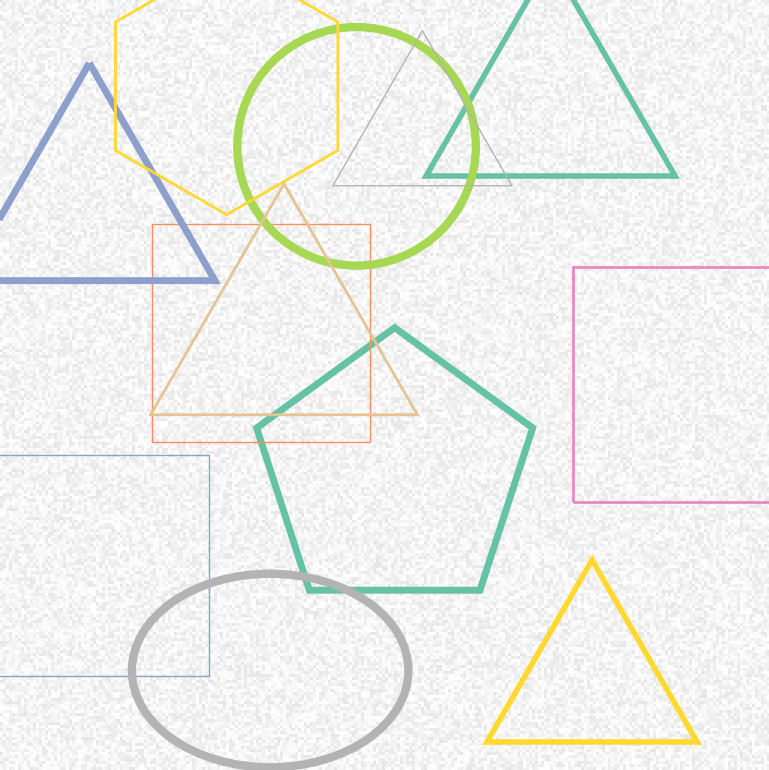[{"shape": "triangle", "thickness": 2, "radius": 0.93, "center": [0.715, 0.865]}, {"shape": "pentagon", "thickness": 2.5, "radius": 0.94, "center": [0.513, 0.386]}, {"shape": "square", "thickness": 0.5, "radius": 0.71, "center": [0.339, 0.567]}, {"shape": "square", "thickness": 0.5, "radius": 0.72, "center": [0.129, 0.265]}, {"shape": "triangle", "thickness": 2.5, "radius": 0.94, "center": [0.116, 0.73]}, {"shape": "square", "thickness": 1, "radius": 0.76, "center": [0.897, 0.5]}, {"shape": "circle", "thickness": 3, "radius": 0.77, "center": [0.463, 0.81]}, {"shape": "triangle", "thickness": 2, "radius": 0.79, "center": [0.769, 0.115]}, {"shape": "hexagon", "thickness": 1, "radius": 0.83, "center": [0.294, 0.888]}, {"shape": "triangle", "thickness": 1, "radius": 1.0, "center": [0.369, 0.561]}, {"shape": "oval", "thickness": 3, "radius": 0.9, "center": [0.351, 0.129]}, {"shape": "triangle", "thickness": 0.5, "radius": 0.67, "center": [0.549, 0.826]}]